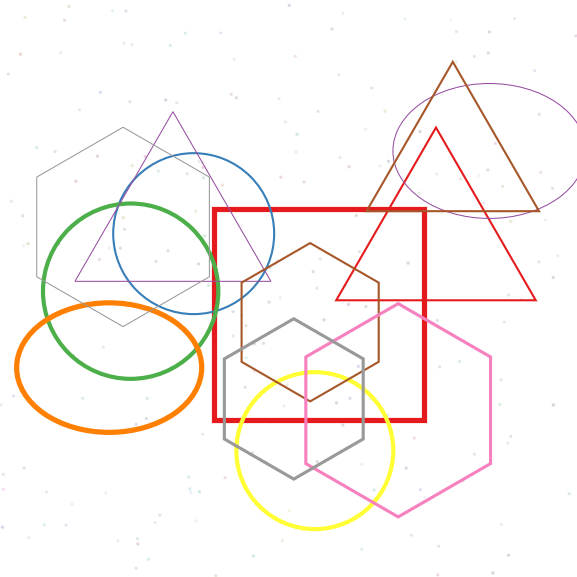[{"shape": "triangle", "thickness": 1, "radius": 1.0, "center": [0.755, 0.579]}, {"shape": "square", "thickness": 2.5, "radius": 0.91, "center": [0.553, 0.455]}, {"shape": "circle", "thickness": 1, "radius": 0.7, "center": [0.335, 0.595]}, {"shape": "circle", "thickness": 2, "radius": 0.76, "center": [0.226, 0.495]}, {"shape": "triangle", "thickness": 0.5, "radius": 0.98, "center": [0.299, 0.61]}, {"shape": "oval", "thickness": 0.5, "radius": 0.83, "center": [0.847, 0.738]}, {"shape": "oval", "thickness": 2.5, "radius": 0.8, "center": [0.189, 0.363]}, {"shape": "circle", "thickness": 2, "radius": 0.68, "center": [0.545, 0.219]}, {"shape": "triangle", "thickness": 1, "radius": 0.86, "center": [0.784, 0.72]}, {"shape": "hexagon", "thickness": 1, "radius": 0.69, "center": [0.537, 0.441]}, {"shape": "hexagon", "thickness": 1.5, "radius": 0.92, "center": [0.689, 0.289]}, {"shape": "hexagon", "thickness": 0.5, "radius": 0.86, "center": [0.213, 0.606]}, {"shape": "hexagon", "thickness": 1.5, "radius": 0.69, "center": [0.509, 0.308]}]